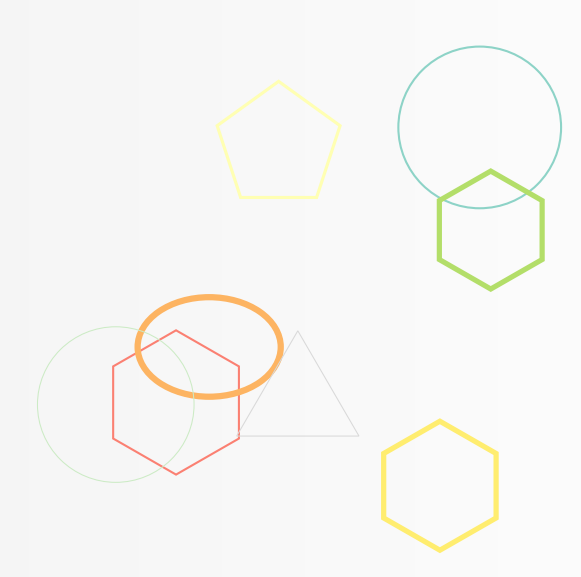[{"shape": "circle", "thickness": 1, "radius": 0.7, "center": [0.825, 0.778]}, {"shape": "pentagon", "thickness": 1.5, "radius": 0.56, "center": [0.479, 0.747]}, {"shape": "hexagon", "thickness": 1, "radius": 0.62, "center": [0.303, 0.302]}, {"shape": "oval", "thickness": 3, "radius": 0.62, "center": [0.36, 0.398]}, {"shape": "hexagon", "thickness": 2.5, "radius": 0.51, "center": [0.844, 0.601]}, {"shape": "triangle", "thickness": 0.5, "radius": 0.61, "center": [0.512, 0.305]}, {"shape": "circle", "thickness": 0.5, "radius": 0.67, "center": [0.199, 0.299]}, {"shape": "hexagon", "thickness": 2.5, "radius": 0.56, "center": [0.757, 0.158]}]